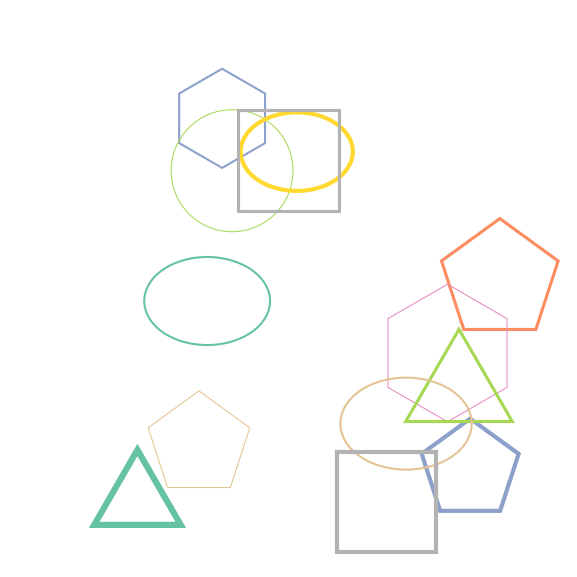[{"shape": "oval", "thickness": 1, "radius": 0.54, "center": [0.359, 0.478]}, {"shape": "triangle", "thickness": 3, "radius": 0.43, "center": [0.238, 0.134]}, {"shape": "pentagon", "thickness": 1.5, "radius": 0.53, "center": [0.865, 0.514]}, {"shape": "pentagon", "thickness": 2, "radius": 0.44, "center": [0.814, 0.186]}, {"shape": "hexagon", "thickness": 1, "radius": 0.43, "center": [0.385, 0.794]}, {"shape": "hexagon", "thickness": 0.5, "radius": 0.6, "center": [0.775, 0.388]}, {"shape": "triangle", "thickness": 1.5, "radius": 0.53, "center": [0.795, 0.322]}, {"shape": "circle", "thickness": 0.5, "radius": 0.53, "center": [0.402, 0.704]}, {"shape": "oval", "thickness": 2, "radius": 0.49, "center": [0.514, 0.737]}, {"shape": "pentagon", "thickness": 0.5, "radius": 0.46, "center": [0.345, 0.23]}, {"shape": "oval", "thickness": 1, "radius": 0.57, "center": [0.703, 0.266]}, {"shape": "square", "thickness": 1.5, "radius": 0.44, "center": [0.5, 0.721]}, {"shape": "square", "thickness": 2, "radius": 0.43, "center": [0.669, 0.13]}]